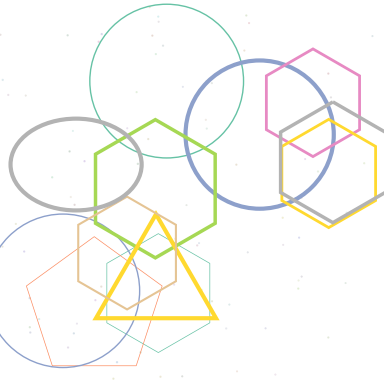[{"shape": "hexagon", "thickness": 0.5, "radius": 0.77, "center": [0.411, 0.239]}, {"shape": "circle", "thickness": 1, "radius": 1.0, "center": [0.433, 0.789]}, {"shape": "pentagon", "thickness": 0.5, "radius": 0.93, "center": [0.245, 0.2]}, {"shape": "circle", "thickness": 3, "radius": 0.96, "center": [0.674, 0.65]}, {"shape": "circle", "thickness": 1, "radius": 1.0, "center": [0.163, 0.245]}, {"shape": "hexagon", "thickness": 2, "radius": 0.7, "center": [0.813, 0.733]}, {"shape": "hexagon", "thickness": 2.5, "radius": 0.9, "center": [0.403, 0.51]}, {"shape": "triangle", "thickness": 3, "radius": 0.9, "center": [0.405, 0.263]}, {"shape": "hexagon", "thickness": 2, "radius": 0.7, "center": [0.854, 0.549]}, {"shape": "hexagon", "thickness": 1.5, "radius": 0.73, "center": [0.33, 0.343]}, {"shape": "oval", "thickness": 3, "radius": 0.85, "center": [0.198, 0.573]}, {"shape": "hexagon", "thickness": 2.5, "radius": 0.78, "center": [0.865, 0.578]}]